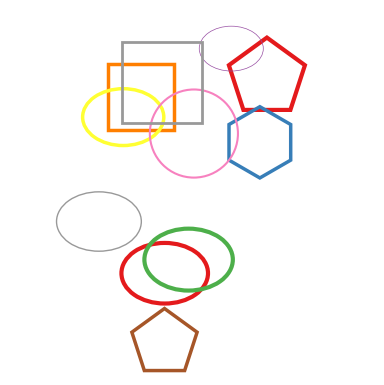[{"shape": "pentagon", "thickness": 3, "radius": 0.52, "center": [0.693, 0.799]}, {"shape": "oval", "thickness": 3, "radius": 0.56, "center": [0.428, 0.29]}, {"shape": "hexagon", "thickness": 2.5, "radius": 0.46, "center": [0.675, 0.63]}, {"shape": "oval", "thickness": 3, "radius": 0.57, "center": [0.49, 0.326]}, {"shape": "oval", "thickness": 0.5, "radius": 0.42, "center": [0.601, 0.874]}, {"shape": "square", "thickness": 2.5, "radius": 0.43, "center": [0.367, 0.748]}, {"shape": "oval", "thickness": 2.5, "radius": 0.53, "center": [0.32, 0.696]}, {"shape": "pentagon", "thickness": 2.5, "radius": 0.45, "center": [0.427, 0.11]}, {"shape": "circle", "thickness": 1.5, "radius": 0.57, "center": [0.504, 0.653]}, {"shape": "oval", "thickness": 1, "radius": 0.55, "center": [0.257, 0.425]}, {"shape": "square", "thickness": 2, "radius": 0.52, "center": [0.422, 0.786]}]